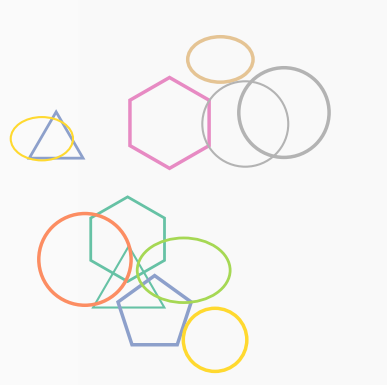[{"shape": "triangle", "thickness": 1.5, "radius": 0.53, "center": [0.332, 0.254]}, {"shape": "hexagon", "thickness": 2, "radius": 0.55, "center": [0.329, 0.379]}, {"shape": "circle", "thickness": 2.5, "radius": 0.6, "center": [0.219, 0.326]}, {"shape": "pentagon", "thickness": 2.5, "radius": 0.5, "center": [0.399, 0.185]}, {"shape": "triangle", "thickness": 2, "radius": 0.4, "center": [0.145, 0.629]}, {"shape": "hexagon", "thickness": 2.5, "radius": 0.59, "center": [0.438, 0.681]}, {"shape": "oval", "thickness": 2, "radius": 0.6, "center": [0.474, 0.298]}, {"shape": "circle", "thickness": 2.5, "radius": 0.41, "center": [0.555, 0.117]}, {"shape": "oval", "thickness": 1.5, "radius": 0.4, "center": [0.108, 0.64]}, {"shape": "oval", "thickness": 2.5, "radius": 0.42, "center": [0.569, 0.846]}, {"shape": "circle", "thickness": 1.5, "radius": 0.55, "center": [0.633, 0.678]}, {"shape": "circle", "thickness": 2.5, "radius": 0.58, "center": [0.733, 0.708]}]